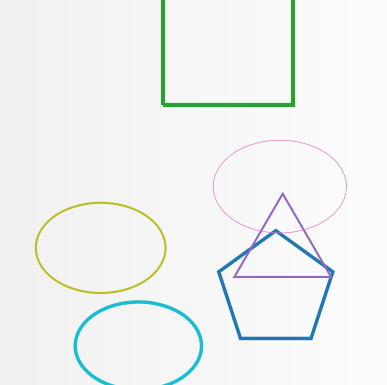[{"shape": "pentagon", "thickness": 2.5, "radius": 0.77, "center": [0.712, 0.246]}, {"shape": "square", "thickness": 3, "radius": 0.84, "center": [0.588, 0.895]}, {"shape": "triangle", "thickness": 1.5, "radius": 0.72, "center": [0.73, 0.353]}, {"shape": "oval", "thickness": 0.5, "radius": 0.86, "center": [0.722, 0.515]}, {"shape": "oval", "thickness": 1.5, "radius": 0.84, "center": [0.26, 0.356]}, {"shape": "oval", "thickness": 2.5, "radius": 0.81, "center": [0.357, 0.102]}]